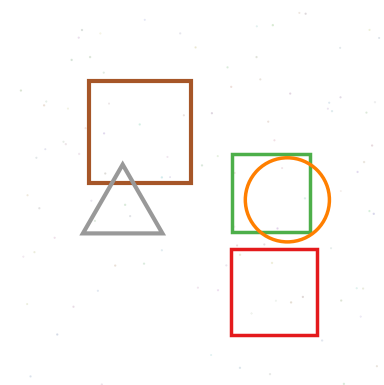[{"shape": "square", "thickness": 2.5, "radius": 0.56, "center": [0.712, 0.242]}, {"shape": "square", "thickness": 2.5, "radius": 0.51, "center": [0.705, 0.5]}, {"shape": "circle", "thickness": 2.5, "radius": 0.55, "center": [0.746, 0.481]}, {"shape": "square", "thickness": 3, "radius": 0.66, "center": [0.363, 0.658]}, {"shape": "triangle", "thickness": 3, "radius": 0.6, "center": [0.319, 0.453]}]